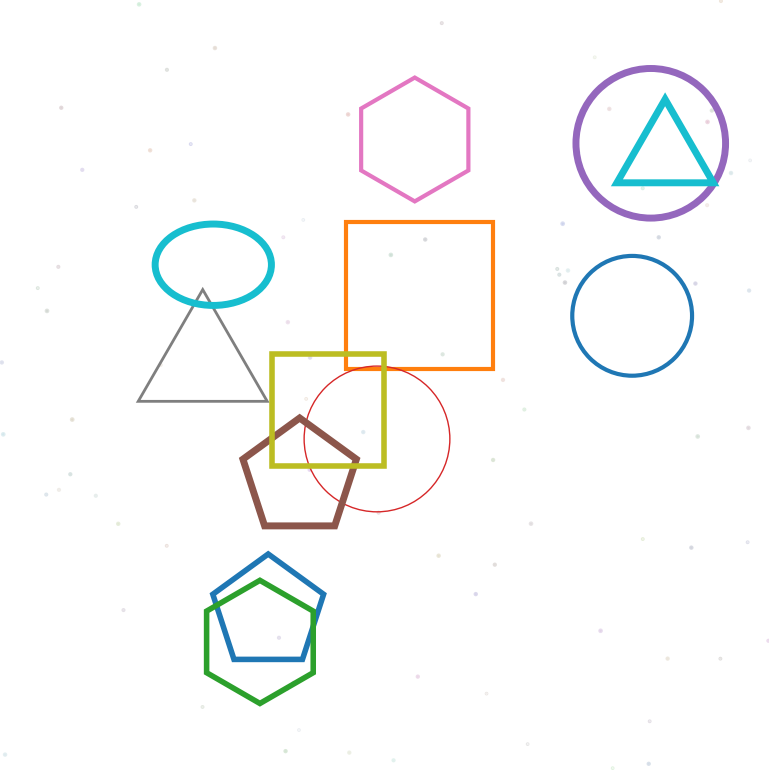[{"shape": "pentagon", "thickness": 2, "radius": 0.38, "center": [0.348, 0.205]}, {"shape": "circle", "thickness": 1.5, "radius": 0.39, "center": [0.821, 0.59]}, {"shape": "square", "thickness": 1.5, "radius": 0.48, "center": [0.545, 0.616]}, {"shape": "hexagon", "thickness": 2, "radius": 0.4, "center": [0.338, 0.166]}, {"shape": "circle", "thickness": 0.5, "radius": 0.47, "center": [0.49, 0.43]}, {"shape": "circle", "thickness": 2.5, "radius": 0.49, "center": [0.845, 0.814]}, {"shape": "pentagon", "thickness": 2.5, "radius": 0.39, "center": [0.389, 0.38]}, {"shape": "hexagon", "thickness": 1.5, "radius": 0.4, "center": [0.539, 0.819]}, {"shape": "triangle", "thickness": 1, "radius": 0.48, "center": [0.263, 0.527]}, {"shape": "square", "thickness": 2, "radius": 0.36, "center": [0.426, 0.468]}, {"shape": "oval", "thickness": 2.5, "radius": 0.38, "center": [0.277, 0.656]}, {"shape": "triangle", "thickness": 2.5, "radius": 0.36, "center": [0.864, 0.799]}]